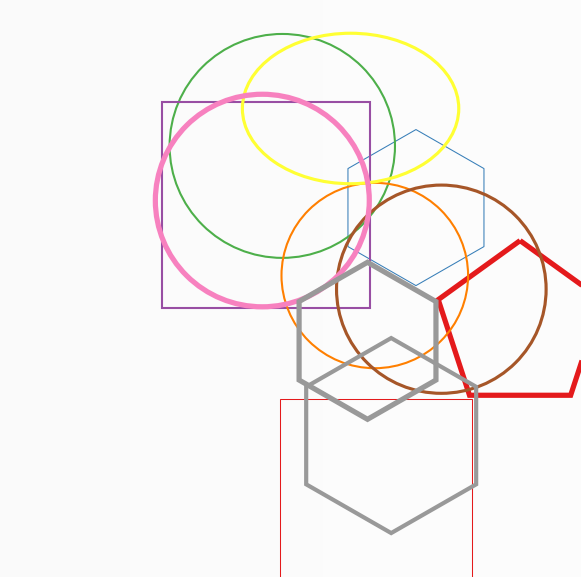[{"shape": "pentagon", "thickness": 2.5, "radius": 0.74, "center": [0.895, 0.434]}, {"shape": "square", "thickness": 0.5, "radius": 0.83, "center": [0.647, 0.143]}, {"shape": "hexagon", "thickness": 0.5, "radius": 0.68, "center": [0.716, 0.64]}, {"shape": "circle", "thickness": 1, "radius": 0.97, "center": [0.486, 0.746]}, {"shape": "square", "thickness": 1, "radius": 0.89, "center": [0.458, 0.644]}, {"shape": "circle", "thickness": 1, "radius": 0.8, "center": [0.645, 0.522]}, {"shape": "oval", "thickness": 1.5, "radius": 0.93, "center": [0.603, 0.811]}, {"shape": "circle", "thickness": 1.5, "radius": 0.9, "center": [0.759, 0.498]}, {"shape": "circle", "thickness": 2.5, "radius": 0.92, "center": [0.451, 0.652]}, {"shape": "hexagon", "thickness": 2.5, "radius": 0.68, "center": [0.632, 0.409]}, {"shape": "hexagon", "thickness": 2, "radius": 0.84, "center": [0.673, 0.245]}]